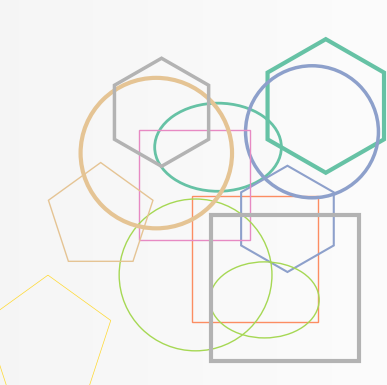[{"shape": "hexagon", "thickness": 3, "radius": 0.87, "center": [0.841, 0.725]}, {"shape": "oval", "thickness": 2, "radius": 0.82, "center": [0.563, 0.618]}, {"shape": "square", "thickness": 1, "radius": 0.82, "center": [0.658, 0.327]}, {"shape": "circle", "thickness": 2.5, "radius": 0.86, "center": [0.805, 0.658]}, {"shape": "hexagon", "thickness": 1.5, "radius": 0.69, "center": [0.742, 0.431]}, {"shape": "square", "thickness": 1, "radius": 0.71, "center": [0.502, 0.519]}, {"shape": "oval", "thickness": 1, "radius": 0.71, "center": [0.683, 0.221]}, {"shape": "circle", "thickness": 1, "radius": 0.99, "center": [0.505, 0.286]}, {"shape": "pentagon", "thickness": 0.5, "radius": 0.85, "center": [0.124, 0.115]}, {"shape": "circle", "thickness": 3, "radius": 0.98, "center": [0.403, 0.602]}, {"shape": "pentagon", "thickness": 1, "radius": 0.71, "center": [0.26, 0.436]}, {"shape": "hexagon", "thickness": 2.5, "radius": 0.7, "center": [0.417, 0.708]}, {"shape": "square", "thickness": 3, "radius": 0.95, "center": [0.736, 0.252]}]